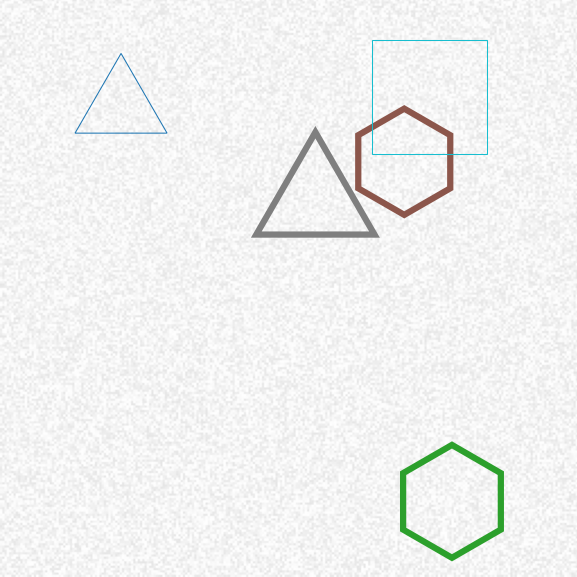[{"shape": "triangle", "thickness": 0.5, "radius": 0.46, "center": [0.21, 0.815]}, {"shape": "hexagon", "thickness": 3, "radius": 0.49, "center": [0.783, 0.131]}, {"shape": "hexagon", "thickness": 3, "radius": 0.46, "center": [0.7, 0.719]}, {"shape": "triangle", "thickness": 3, "radius": 0.59, "center": [0.546, 0.652]}, {"shape": "square", "thickness": 0.5, "radius": 0.5, "center": [0.743, 0.831]}]